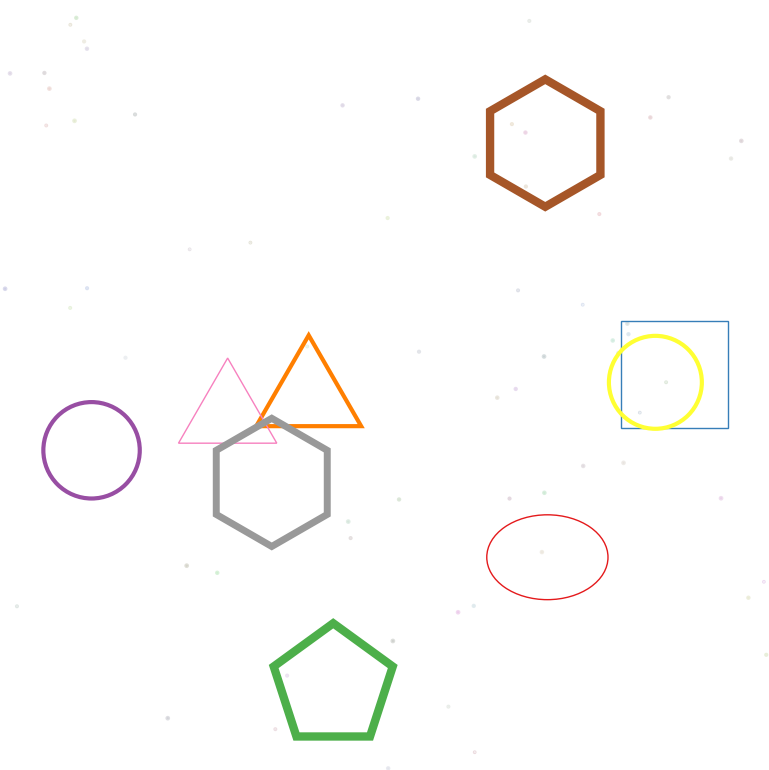[{"shape": "oval", "thickness": 0.5, "radius": 0.39, "center": [0.711, 0.276]}, {"shape": "square", "thickness": 0.5, "radius": 0.35, "center": [0.876, 0.514]}, {"shape": "pentagon", "thickness": 3, "radius": 0.41, "center": [0.433, 0.109]}, {"shape": "circle", "thickness": 1.5, "radius": 0.31, "center": [0.119, 0.415]}, {"shape": "triangle", "thickness": 1.5, "radius": 0.39, "center": [0.401, 0.486]}, {"shape": "circle", "thickness": 1.5, "radius": 0.3, "center": [0.851, 0.503]}, {"shape": "hexagon", "thickness": 3, "radius": 0.41, "center": [0.708, 0.814]}, {"shape": "triangle", "thickness": 0.5, "radius": 0.37, "center": [0.296, 0.461]}, {"shape": "hexagon", "thickness": 2.5, "radius": 0.42, "center": [0.353, 0.374]}]